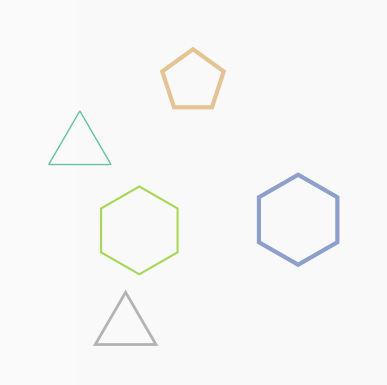[{"shape": "triangle", "thickness": 1, "radius": 0.46, "center": [0.206, 0.619]}, {"shape": "hexagon", "thickness": 3, "radius": 0.58, "center": [0.769, 0.429]}, {"shape": "hexagon", "thickness": 1.5, "radius": 0.57, "center": [0.36, 0.402]}, {"shape": "pentagon", "thickness": 3, "radius": 0.42, "center": [0.498, 0.789]}, {"shape": "triangle", "thickness": 2, "radius": 0.45, "center": [0.324, 0.15]}]